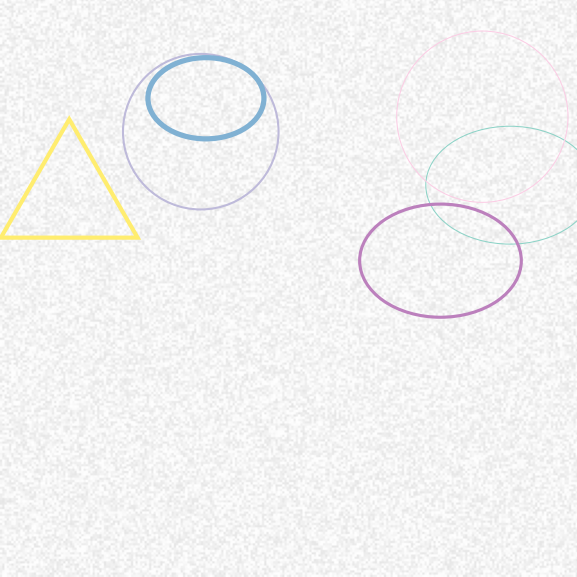[{"shape": "oval", "thickness": 0.5, "radius": 0.73, "center": [0.883, 0.678]}, {"shape": "circle", "thickness": 1, "radius": 0.67, "center": [0.348, 0.771]}, {"shape": "oval", "thickness": 2.5, "radius": 0.5, "center": [0.357, 0.829]}, {"shape": "circle", "thickness": 0.5, "radius": 0.74, "center": [0.835, 0.797]}, {"shape": "oval", "thickness": 1.5, "radius": 0.7, "center": [0.763, 0.548]}, {"shape": "triangle", "thickness": 2, "radius": 0.68, "center": [0.12, 0.656]}]